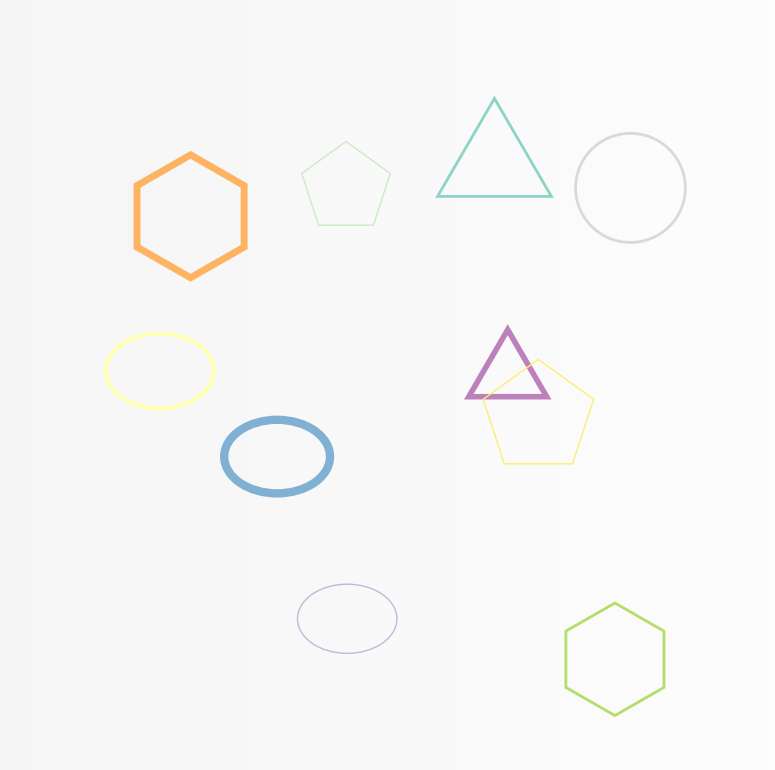[{"shape": "triangle", "thickness": 1, "radius": 0.42, "center": [0.638, 0.787]}, {"shape": "oval", "thickness": 1.5, "radius": 0.35, "center": [0.206, 0.518]}, {"shape": "oval", "thickness": 0.5, "radius": 0.32, "center": [0.448, 0.196]}, {"shape": "oval", "thickness": 3, "radius": 0.34, "center": [0.358, 0.407]}, {"shape": "hexagon", "thickness": 2.5, "radius": 0.4, "center": [0.246, 0.719]}, {"shape": "hexagon", "thickness": 1, "radius": 0.37, "center": [0.793, 0.144]}, {"shape": "circle", "thickness": 1, "radius": 0.35, "center": [0.814, 0.756]}, {"shape": "triangle", "thickness": 2, "radius": 0.29, "center": [0.655, 0.514]}, {"shape": "pentagon", "thickness": 0.5, "radius": 0.3, "center": [0.446, 0.756]}, {"shape": "pentagon", "thickness": 0.5, "radius": 0.37, "center": [0.695, 0.458]}]